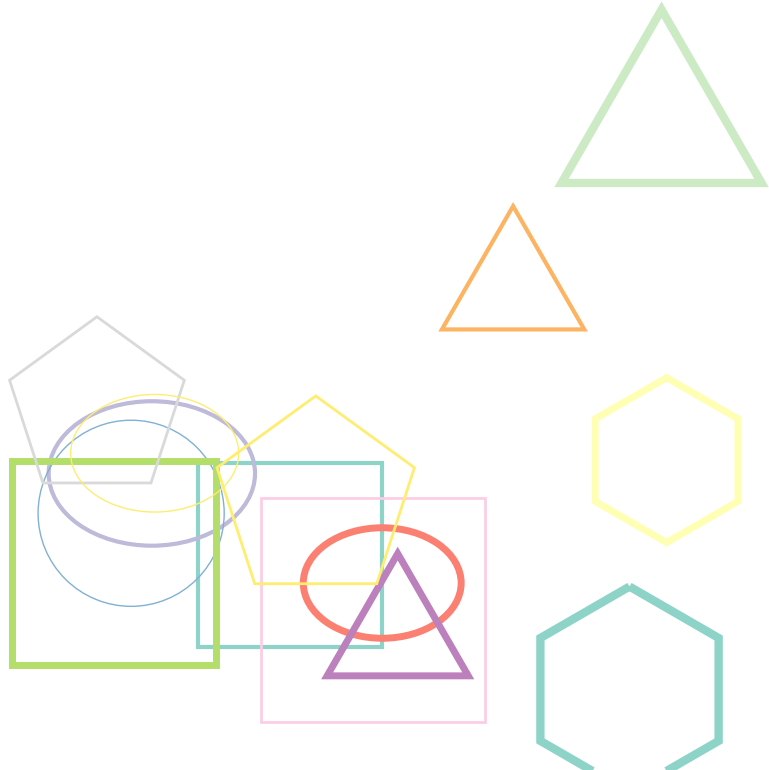[{"shape": "square", "thickness": 1.5, "radius": 0.6, "center": [0.377, 0.279]}, {"shape": "hexagon", "thickness": 3, "radius": 0.67, "center": [0.818, 0.105]}, {"shape": "hexagon", "thickness": 2.5, "radius": 0.54, "center": [0.866, 0.402]}, {"shape": "oval", "thickness": 1.5, "radius": 0.67, "center": [0.197, 0.385]}, {"shape": "oval", "thickness": 2.5, "radius": 0.51, "center": [0.496, 0.243]}, {"shape": "circle", "thickness": 0.5, "radius": 0.6, "center": [0.17, 0.333]}, {"shape": "triangle", "thickness": 1.5, "radius": 0.53, "center": [0.666, 0.626]}, {"shape": "square", "thickness": 2.5, "radius": 0.66, "center": [0.148, 0.269]}, {"shape": "square", "thickness": 1, "radius": 0.73, "center": [0.485, 0.208]}, {"shape": "pentagon", "thickness": 1, "radius": 0.6, "center": [0.126, 0.469]}, {"shape": "triangle", "thickness": 2.5, "radius": 0.53, "center": [0.516, 0.175]}, {"shape": "triangle", "thickness": 3, "radius": 0.75, "center": [0.859, 0.837]}, {"shape": "pentagon", "thickness": 1, "radius": 0.67, "center": [0.41, 0.351]}, {"shape": "oval", "thickness": 0.5, "radius": 0.55, "center": [0.201, 0.411]}]